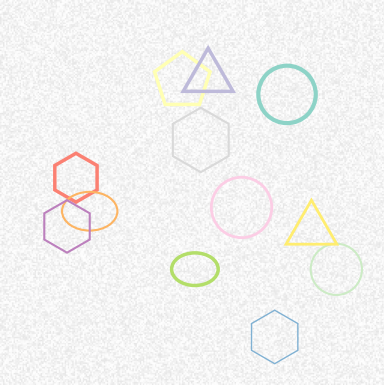[{"shape": "circle", "thickness": 3, "radius": 0.37, "center": [0.746, 0.755]}, {"shape": "pentagon", "thickness": 2.5, "radius": 0.38, "center": [0.473, 0.79]}, {"shape": "triangle", "thickness": 2.5, "radius": 0.37, "center": [0.541, 0.8]}, {"shape": "hexagon", "thickness": 2.5, "radius": 0.32, "center": [0.197, 0.538]}, {"shape": "hexagon", "thickness": 1, "radius": 0.35, "center": [0.713, 0.125]}, {"shape": "oval", "thickness": 1.5, "radius": 0.36, "center": [0.233, 0.451]}, {"shape": "oval", "thickness": 2.5, "radius": 0.3, "center": [0.506, 0.301]}, {"shape": "circle", "thickness": 2, "radius": 0.39, "center": [0.627, 0.461]}, {"shape": "hexagon", "thickness": 1.5, "radius": 0.42, "center": [0.521, 0.636]}, {"shape": "hexagon", "thickness": 1.5, "radius": 0.34, "center": [0.174, 0.412]}, {"shape": "circle", "thickness": 1.5, "radius": 0.33, "center": [0.874, 0.3]}, {"shape": "triangle", "thickness": 2, "radius": 0.38, "center": [0.809, 0.404]}]